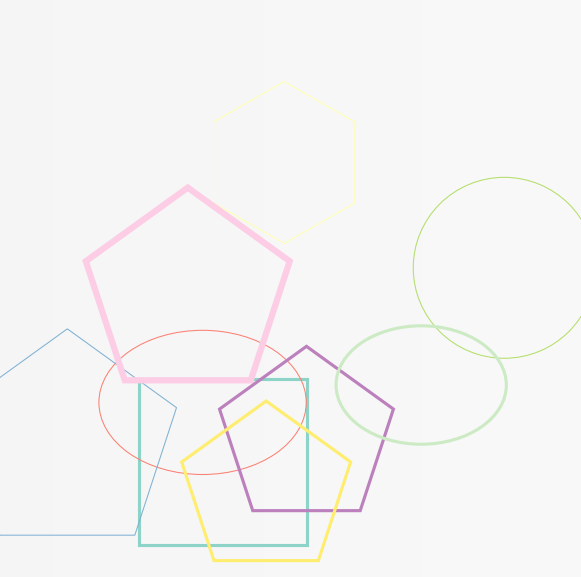[{"shape": "square", "thickness": 1.5, "radius": 0.72, "center": [0.383, 0.199]}, {"shape": "hexagon", "thickness": 0.5, "radius": 0.7, "center": [0.489, 0.718]}, {"shape": "oval", "thickness": 0.5, "radius": 0.89, "center": [0.349, 0.302]}, {"shape": "pentagon", "thickness": 0.5, "radius": 0.99, "center": [0.116, 0.232]}, {"shape": "circle", "thickness": 0.5, "radius": 0.78, "center": [0.868, 0.535]}, {"shape": "pentagon", "thickness": 3, "radius": 0.92, "center": [0.323, 0.49]}, {"shape": "pentagon", "thickness": 1.5, "radius": 0.79, "center": [0.527, 0.242]}, {"shape": "oval", "thickness": 1.5, "radius": 0.73, "center": [0.725, 0.332]}, {"shape": "pentagon", "thickness": 1.5, "radius": 0.76, "center": [0.458, 0.152]}]